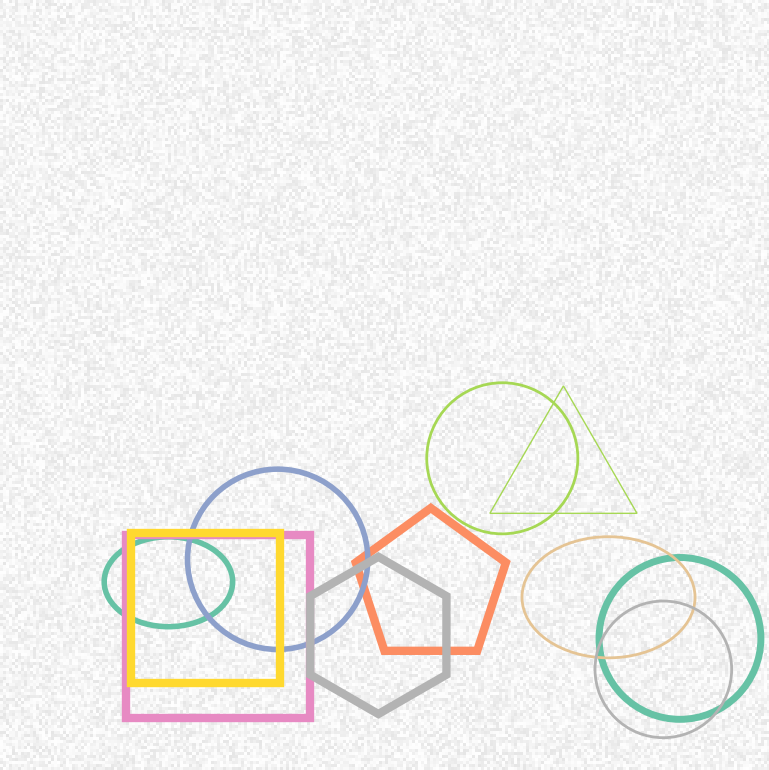[{"shape": "oval", "thickness": 2, "radius": 0.42, "center": [0.219, 0.244]}, {"shape": "circle", "thickness": 2.5, "radius": 0.53, "center": [0.883, 0.171]}, {"shape": "pentagon", "thickness": 3, "radius": 0.51, "center": [0.559, 0.238]}, {"shape": "circle", "thickness": 2, "radius": 0.59, "center": [0.361, 0.274]}, {"shape": "square", "thickness": 3, "radius": 0.6, "center": [0.283, 0.186]}, {"shape": "triangle", "thickness": 0.5, "radius": 0.55, "center": [0.732, 0.388]}, {"shape": "circle", "thickness": 1, "radius": 0.49, "center": [0.652, 0.405]}, {"shape": "square", "thickness": 3, "radius": 0.49, "center": [0.267, 0.21]}, {"shape": "oval", "thickness": 1, "radius": 0.56, "center": [0.79, 0.224]}, {"shape": "circle", "thickness": 1, "radius": 0.44, "center": [0.861, 0.131]}, {"shape": "hexagon", "thickness": 3, "radius": 0.51, "center": [0.491, 0.175]}]